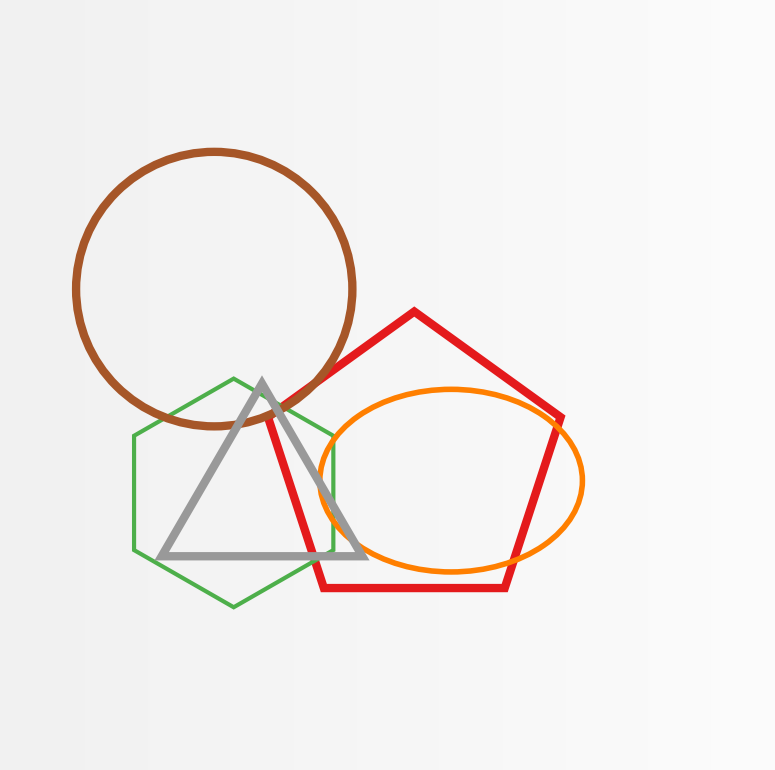[{"shape": "pentagon", "thickness": 3, "radius": 0.99, "center": [0.535, 0.397]}, {"shape": "hexagon", "thickness": 1.5, "radius": 0.74, "center": [0.302, 0.36]}, {"shape": "oval", "thickness": 2, "radius": 0.85, "center": [0.582, 0.376]}, {"shape": "circle", "thickness": 3, "radius": 0.89, "center": [0.276, 0.625]}, {"shape": "triangle", "thickness": 3, "radius": 0.75, "center": [0.338, 0.352]}]